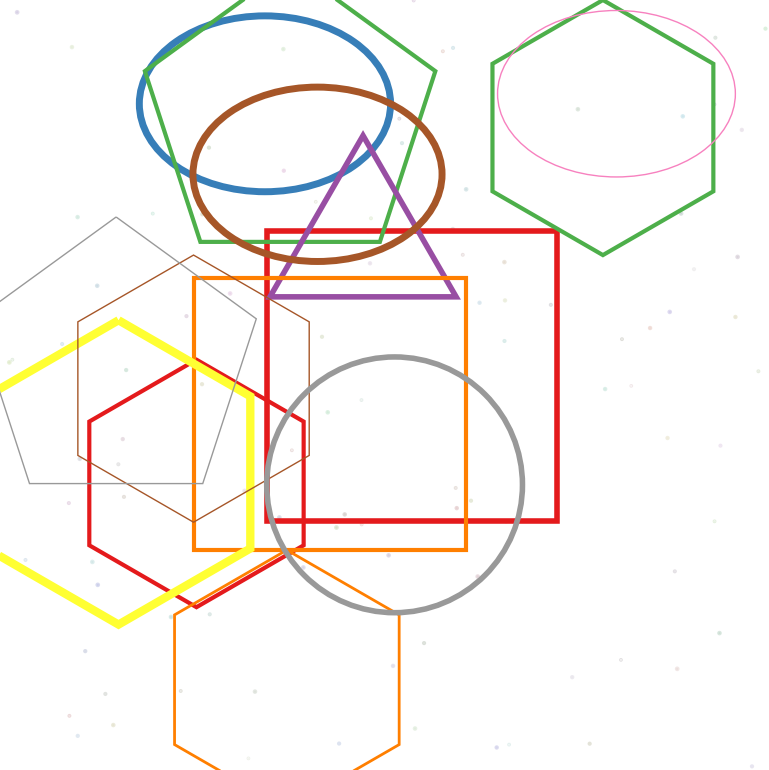[{"shape": "hexagon", "thickness": 1.5, "radius": 0.8, "center": [0.255, 0.372]}, {"shape": "square", "thickness": 2, "radius": 0.94, "center": [0.535, 0.512]}, {"shape": "oval", "thickness": 2.5, "radius": 0.82, "center": [0.344, 0.865]}, {"shape": "pentagon", "thickness": 1.5, "radius": 0.99, "center": [0.377, 0.846]}, {"shape": "hexagon", "thickness": 1.5, "radius": 0.83, "center": [0.783, 0.834]}, {"shape": "triangle", "thickness": 2, "radius": 0.7, "center": [0.471, 0.684]}, {"shape": "hexagon", "thickness": 1, "radius": 0.84, "center": [0.373, 0.117]}, {"shape": "square", "thickness": 1.5, "radius": 0.88, "center": [0.428, 0.462]}, {"shape": "hexagon", "thickness": 3, "radius": 0.99, "center": [0.154, 0.386]}, {"shape": "oval", "thickness": 2.5, "radius": 0.81, "center": [0.412, 0.774]}, {"shape": "hexagon", "thickness": 0.5, "radius": 0.87, "center": [0.251, 0.495]}, {"shape": "oval", "thickness": 0.5, "radius": 0.77, "center": [0.801, 0.878]}, {"shape": "circle", "thickness": 2, "radius": 0.83, "center": [0.512, 0.37]}, {"shape": "pentagon", "thickness": 0.5, "radius": 0.96, "center": [0.151, 0.527]}]